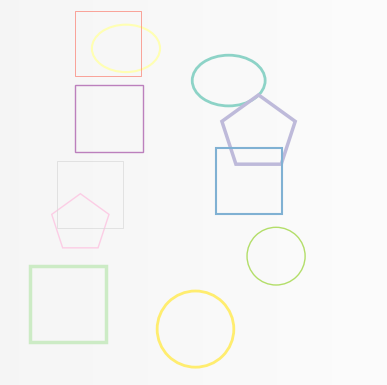[{"shape": "oval", "thickness": 2, "radius": 0.47, "center": [0.59, 0.791]}, {"shape": "oval", "thickness": 1.5, "radius": 0.44, "center": [0.325, 0.874]}, {"shape": "pentagon", "thickness": 2.5, "radius": 0.5, "center": [0.667, 0.654]}, {"shape": "square", "thickness": 0.5, "radius": 0.42, "center": [0.279, 0.887]}, {"shape": "square", "thickness": 1.5, "radius": 0.42, "center": [0.642, 0.53]}, {"shape": "circle", "thickness": 1, "radius": 0.37, "center": [0.712, 0.335]}, {"shape": "pentagon", "thickness": 1, "radius": 0.39, "center": [0.207, 0.419]}, {"shape": "square", "thickness": 0.5, "radius": 0.43, "center": [0.233, 0.495]}, {"shape": "square", "thickness": 1, "radius": 0.44, "center": [0.282, 0.693]}, {"shape": "square", "thickness": 2.5, "radius": 0.49, "center": [0.175, 0.21]}, {"shape": "circle", "thickness": 2, "radius": 0.49, "center": [0.504, 0.145]}]